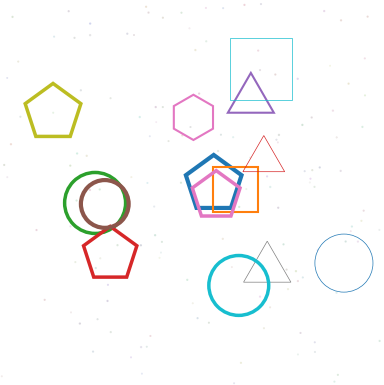[{"shape": "circle", "thickness": 0.5, "radius": 0.38, "center": [0.893, 0.317]}, {"shape": "pentagon", "thickness": 3, "radius": 0.38, "center": [0.555, 0.521]}, {"shape": "square", "thickness": 1.5, "radius": 0.3, "center": [0.612, 0.508]}, {"shape": "circle", "thickness": 2.5, "radius": 0.4, "center": [0.247, 0.473]}, {"shape": "triangle", "thickness": 0.5, "radius": 0.31, "center": [0.685, 0.585]}, {"shape": "pentagon", "thickness": 2.5, "radius": 0.36, "center": [0.286, 0.339]}, {"shape": "triangle", "thickness": 1.5, "radius": 0.34, "center": [0.652, 0.742]}, {"shape": "circle", "thickness": 3, "radius": 0.31, "center": [0.272, 0.47]}, {"shape": "pentagon", "thickness": 2.5, "radius": 0.33, "center": [0.562, 0.492]}, {"shape": "hexagon", "thickness": 1.5, "radius": 0.29, "center": [0.502, 0.695]}, {"shape": "triangle", "thickness": 0.5, "radius": 0.36, "center": [0.694, 0.303]}, {"shape": "pentagon", "thickness": 2.5, "radius": 0.38, "center": [0.138, 0.707]}, {"shape": "square", "thickness": 0.5, "radius": 0.4, "center": [0.679, 0.82]}, {"shape": "circle", "thickness": 2.5, "radius": 0.39, "center": [0.62, 0.259]}]